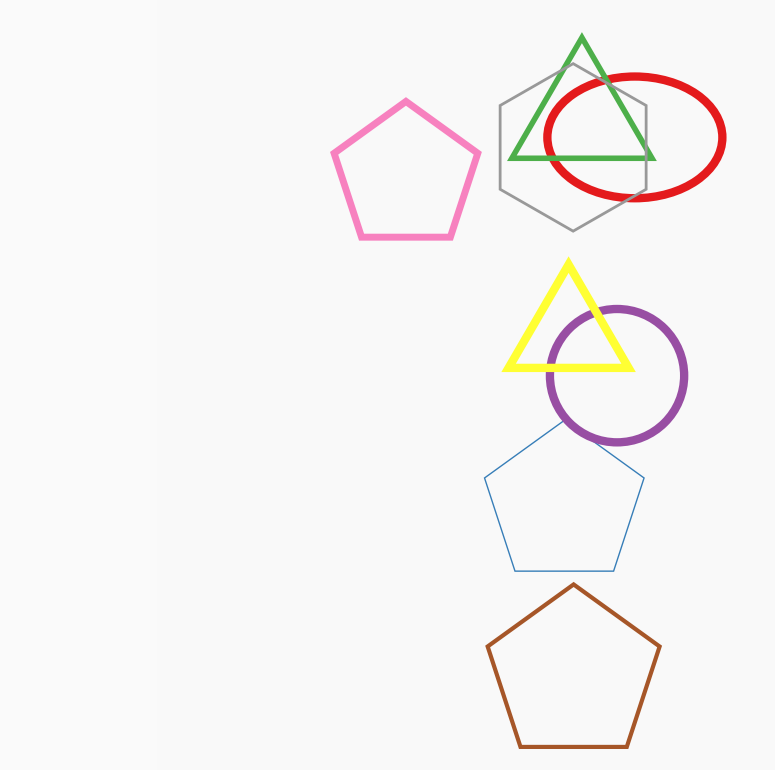[{"shape": "oval", "thickness": 3, "radius": 0.56, "center": [0.819, 0.822]}, {"shape": "pentagon", "thickness": 0.5, "radius": 0.54, "center": [0.728, 0.346]}, {"shape": "triangle", "thickness": 2, "radius": 0.52, "center": [0.751, 0.847]}, {"shape": "circle", "thickness": 3, "radius": 0.43, "center": [0.796, 0.512]}, {"shape": "triangle", "thickness": 3, "radius": 0.45, "center": [0.734, 0.567]}, {"shape": "pentagon", "thickness": 1.5, "radius": 0.58, "center": [0.74, 0.124]}, {"shape": "pentagon", "thickness": 2.5, "radius": 0.49, "center": [0.524, 0.771]}, {"shape": "hexagon", "thickness": 1, "radius": 0.54, "center": [0.74, 0.809]}]